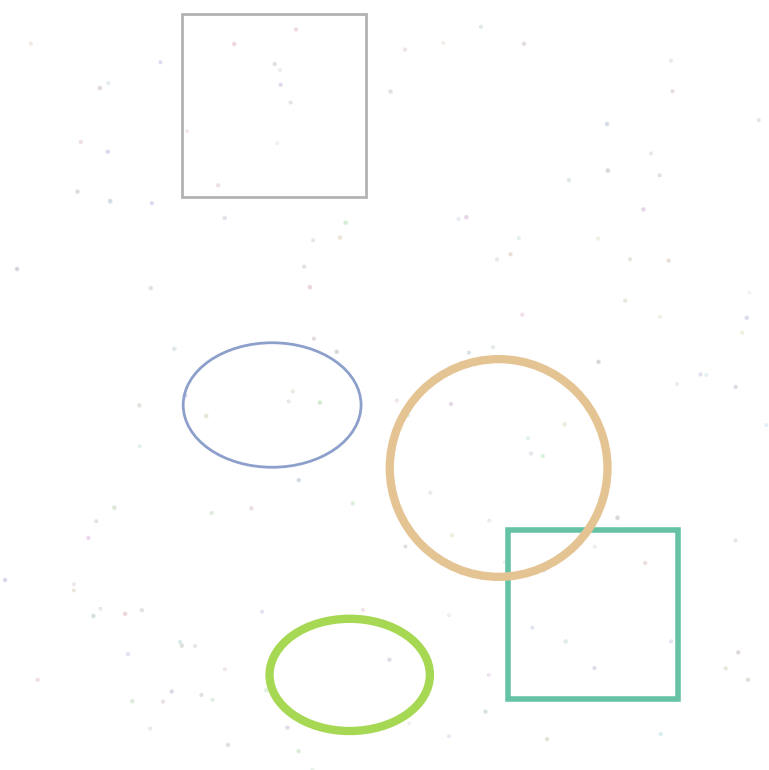[{"shape": "square", "thickness": 2, "radius": 0.55, "center": [0.77, 0.202]}, {"shape": "oval", "thickness": 1, "radius": 0.58, "center": [0.353, 0.474]}, {"shape": "oval", "thickness": 3, "radius": 0.52, "center": [0.454, 0.124]}, {"shape": "circle", "thickness": 3, "radius": 0.71, "center": [0.648, 0.392]}, {"shape": "square", "thickness": 1, "radius": 0.6, "center": [0.356, 0.863]}]